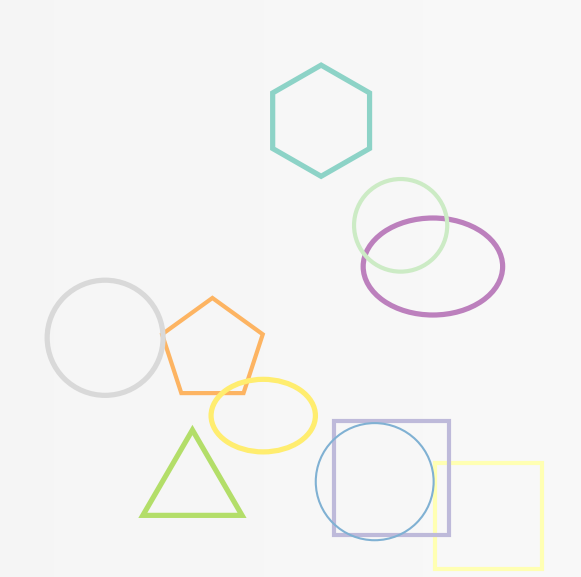[{"shape": "hexagon", "thickness": 2.5, "radius": 0.48, "center": [0.552, 0.79]}, {"shape": "square", "thickness": 2, "radius": 0.46, "center": [0.84, 0.106]}, {"shape": "square", "thickness": 2, "radius": 0.49, "center": [0.673, 0.171]}, {"shape": "circle", "thickness": 1, "radius": 0.51, "center": [0.645, 0.165]}, {"shape": "pentagon", "thickness": 2, "radius": 0.46, "center": [0.365, 0.392]}, {"shape": "triangle", "thickness": 2.5, "radius": 0.49, "center": [0.331, 0.156]}, {"shape": "circle", "thickness": 2.5, "radius": 0.5, "center": [0.181, 0.414]}, {"shape": "oval", "thickness": 2.5, "radius": 0.6, "center": [0.745, 0.538]}, {"shape": "circle", "thickness": 2, "radius": 0.4, "center": [0.689, 0.609]}, {"shape": "oval", "thickness": 2.5, "radius": 0.45, "center": [0.453, 0.279]}]